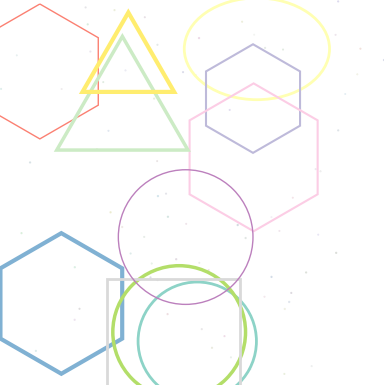[{"shape": "circle", "thickness": 2, "radius": 0.77, "center": [0.512, 0.114]}, {"shape": "oval", "thickness": 2, "radius": 0.94, "center": [0.667, 0.873]}, {"shape": "hexagon", "thickness": 1.5, "radius": 0.71, "center": [0.657, 0.744]}, {"shape": "hexagon", "thickness": 1, "radius": 0.88, "center": [0.104, 0.814]}, {"shape": "hexagon", "thickness": 3, "radius": 0.91, "center": [0.159, 0.212]}, {"shape": "circle", "thickness": 2.5, "radius": 0.86, "center": [0.465, 0.137]}, {"shape": "hexagon", "thickness": 1.5, "radius": 0.96, "center": [0.659, 0.591]}, {"shape": "square", "thickness": 2, "radius": 0.86, "center": [0.45, 0.102]}, {"shape": "circle", "thickness": 1, "radius": 0.87, "center": [0.482, 0.384]}, {"shape": "triangle", "thickness": 2.5, "radius": 0.98, "center": [0.318, 0.709]}, {"shape": "triangle", "thickness": 3, "radius": 0.69, "center": [0.333, 0.83]}]